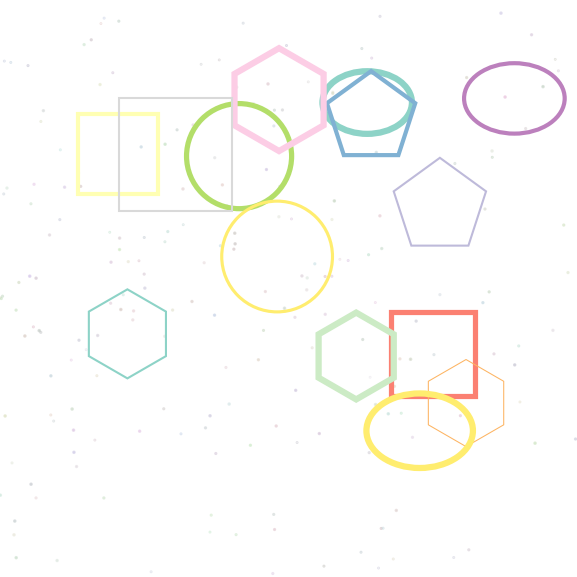[{"shape": "oval", "thickness": 3, "radius": 0.39, "center": [0.636, 0.822]}, {"shape": "hexagon", "thickness": 1, "radius": 0.39, "center": [0.221, 0.421]}, {"shape": "square", "thickness": 2, "radius": 0.35, "center": [0.204, 0.733]}, {"shape": "pentagon", "thickness": 1, "radius": 0.42, "center": [0.762, 0.642]}, {"shape": "square", "thickness": 2.5, "radius": 0.36, "center": [0.749, 0.386]}, {"shape": "pentagon", "thickness": 2, "radius": 0.4, "center": [0.643, 0.796]}, {"shape": "hexagon", "thickness": 0.5, "radius": 0.38, "center": [0.807, 0.301]}, {"shape": "circle", "thickness": 2.5, "radius": 0.45, "center": [0.414, 0.729]}, {"shape": "hexagon", "thickness": 3, "radius": 0.45, "center": [0.483, 0.827]}, {"shape": "square", "thickness": 1, "radius": 0.49, "center": [0.304, 0.732]}, {"shape": "oval", "thickness": 2, "radius": 0.44, "center": [0.891, 0.829]}, {"shape": "hexagon", "thickness": 3, "radius": 0.38, "center": [0.617, 0.383]}, {"shape": "circle", "thickness": 1.5, "radius": 0.48, "center": [0.48, 0.555]}, {"shape": "oval", "thickness": 3, "radius": 0.46, "center": [0.727, 0.253]}]